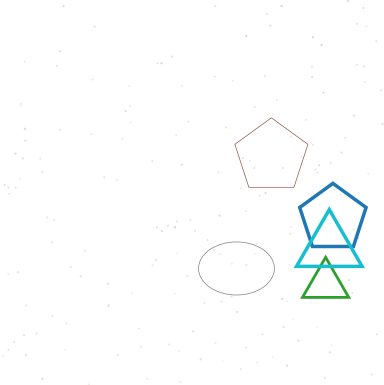[{"shape": "pentagon", "thickness": 2.5, "radius": 0.45, "center": [0.865, 0.433]}, {"shape": "triangle", "thickness": 2, "radius": 0.35, "center": [0.846, 0.262]}, {"shape": "pentagon", "thickness": 0.5, "radius": 0.5, "center": [0.705, 0.594]}, {"shape": "oval", "thickness": 0.5, "radius": 0.49, "center": [0.614, 0.303]}, {"shape": "triangle", "thickness": 2.5, "radius": 0.49, "center": [0.855, 0.357]}]